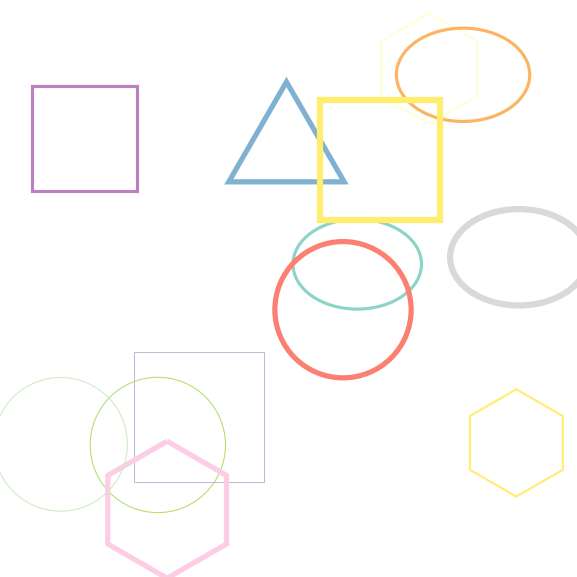[{"shape": "oval", "thickness": 1.5, "radius": 0.56, "center": [0.619, 0.542]}, {"shape": "hexagon", "thickness": 0.5, "radius": 0.48, "center": [0.743, 0.881]}, {"shape": "square", "thickness": 0.5, "radius": 0.56, "center": [0.345, 0.277]}, {"shape": "circle", "thickness": 2.5, "radius": 0.59, "center": [0.594, 0.463]}, {"shape": "triangle", "thickness": 2.5, "radius": 0.58, "center": [0.496, 0.742]}, {"shape": "oval", "thickness": 1.5, "radius": 0.58, "center": [0.802, 0.87]}, {"shape": "circle", "thickness": 0.5, "radius": 0.59, "center": [0.273, 0.229]}, {"shape": "hexagon", "thickness": 2.5, "radius": 0.59, "center": [0.289, 0.117]}, {"shape": "oval", "thickness": 3, "radius": 0.6, "center": [0.899, 0.554]}, {"shape": "square", "thickness": 1.5, "radius": 0.45, "center": [0.146, 0.759]}, {"shape": "circle", "thickness": 0.5, "radius": 0.58, "center": [0.105, 0.23]}, {"shape": "square", "thickness": 3, "radius": 0.52, "center": [0.658, 0.722]}, {"shape": "hexagon", "thickness": 1, "radius": 0.46, "center": [0.894, 0.232]}]